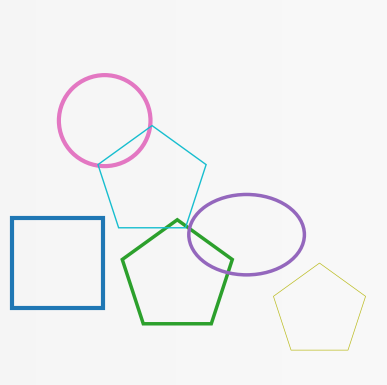[{"shape": "square", "thickness": 3, "radius": 0.59, "center": [0.149, 0.317]}, {"shape": "pentagon", "thickness": 2.5, "radius": 0.75, "center": [0.457, 0.28]}, {"shape": "oval", "thickness": 2.5, "radius": 0.75, "center": [0.636, 0.39]}, {"shape": "circle", "thickness": 3, "radius": 0.59, "center": [0.27, 0.687]}, {"shape": "pentagon", "thickness": 0.5, "radius": 0.63, "center": [0.825, 0.192]}, {"shape": "pentagon", "thickness": 1, "radius": 0.73, "center": [0.392, 0.527]}]